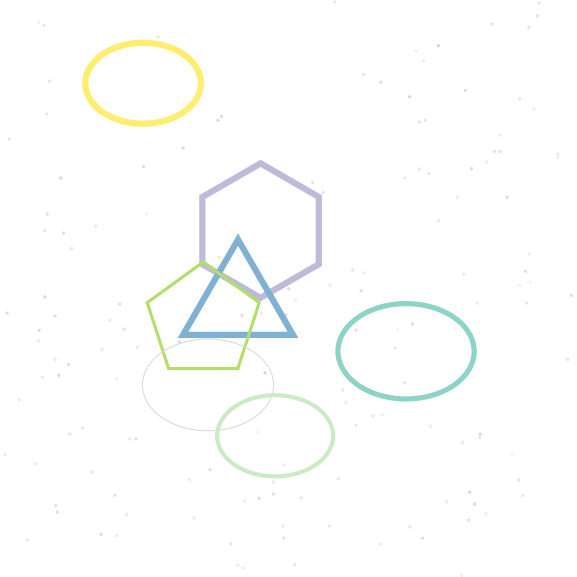[{"shape": "oval", "thickness": 2.5, "radius": 0.59, "center": [0.703, 0.391]}, {"shape": "hexagon", "thickness": 3, "radius": 0.58, "center": [0.451, 0.6]}, {"shape": "triangle", "thickness": 3, "radius": 0.55, "center": [0.412, 0.474]}, {"shape": "pentagon", "thickness": 1.5, "radius": 0.51, "center": [0.352, 0.443]}, {"shape": "oval", "thickness": 0.5, "radius": 0.57, "center": [0.36, 0.333]}, {"shape": "oval", "thickness": 2, "radius": 0.5, "center": [0.476, 0.244]}, {"shape": "oval", "thickness": 3, "radius": 0.5, "center": [0.248, 0.855]}]